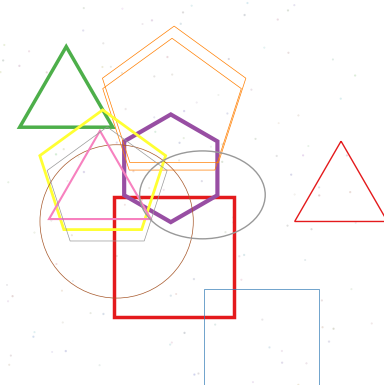[{"shape": "square", "thickness": 2.5, "radius": 0.78, "center": [0.451, 0.332]}, {"shape": "triangle", "thickness": 1, "radius": 0.7, "center": [0.886, 0.494]}, {"shape": "square", "thickness": 0.5, "radius": 0.74, "center": [0.679, 0.101]}, {"shape": "triangle", "thickness": 2.5, "radius": 0.7, "center": [0.172, 0.739]}, {"shape": "hexagon", "thickness": 3, "radius": 0.7, "center": [0.444, 0.563]}, {"shape": "pentagon", "thickness": 0.5, "radius": 0.95, "center": [0.447, 0.711]}, {"shape": "pentagon", "thickness": 0.5, "radius": 0.98, "center": [0.452, 0.736]}, {"shape": "pentagon", "thickness": 2, "radius": 0.86, "center": [0.267, 0.543]}, {"shape": "circle", "thickness": 0.5, "radius": 1.0, "center": [0.303, 0.425]}, {"shape": "triangle", "thickness": 1.5, "radius": 0.76, "center": [0.26, 0.507]}, {"shape": "oval", "thickness": 1, "radius": 0.82, "center": [0.526, 0.494]}, {"shape": "pentagon", "thickness": 0.5, "radius": 0.82, "center": [0.278, 0.507]}]